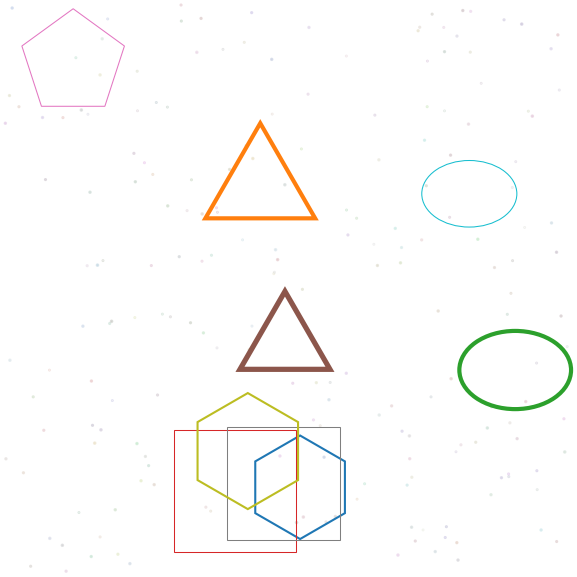[{"shape": "hexagon", "thickness": 1, "radius": 0.45, "center": [0.52, 0.155]}, {"shape": "triangle", "thickness": 2, "radius": 0.55, "center": [0.451, 0.676]}, {"shape": "oval", "thickness": 2, "radius": 0.48, "center": [0.892, 0.358]}, {"shape": "square", "thickness": 0.5, "radius": 0.53, "center": [0.407, 0.149]}, {"shape": "triangle", "thickness": 2.5, "radius": 0.45, "center": [0.493, 0.405]}, {"shape": "pentagon", "thickness": 0.5, "radius": 0.47, "center": [0.127, 0.891]}, {"shape": "square", "thickness": 0.5, "radius": 0.49, "center": [0.491, 0.162]}, {"shape": "hexagon", "thickness": 1, "radius": 0.5, "center": [0.429, 0.218]}, {"shape": "oval", "thickness": 0.5, "radius": 0.41, "center": [0.813, 0.664]}]